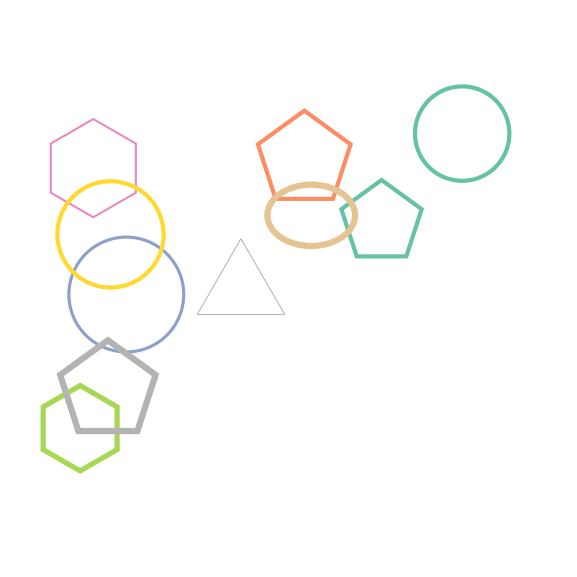[{"shape": "circle", "thickness": 2, "radius": 0.41, "center": [0.8, 0.768]}, {"shape": "pentagon", "thickness": 2, "radius": 0.37, "center": [0.661, 0.614]}, {"shape": "pentagon", "thickness": 2, "radius": 0.42, "center": [0.527, 0.723]}, {"shape": "circle", "thickness": 1.5, "radius": 0.5, "center": [0.219, 0.489]}, {"shape": "hexagon", "thickness": 1, "radius": 0.43, "center": [0.162, 0.708]}, {"shape": "hexagon", "thickness": 2.5, "radius": 0.37, "center": [0.139, 0.258]}, {"shape": "circle", "thickness": 2, "radius": 0.46, "center": [0.191, 0.593]}, {"shape": "oval", "thickness": 3, "radius": 0.38, "center": [0.539, 0.626]}, {"shape": "pentagon", "thickness": 3, "radius": 0.43, "center": [0.187, 0.323]}, {"shape": "triangle", "thickness": 0.5, "radius": 0.44, "center": [0.417, 0.498]}]